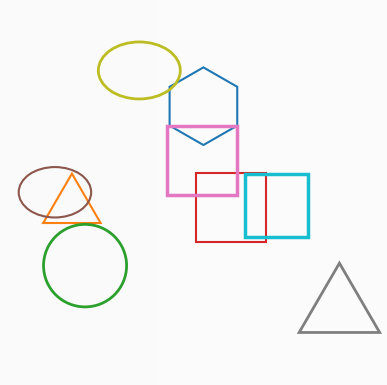[{"shape": "hexagon", "thickness": 1.5, "radius": 0.5, "center": [0.525, 0.724]}, {"shape": "triangle", "thickness": 1.5, "radius": 0.43, "center": [0.186, 0.464]}, {"shape": "circle", "thickness": 2, "radius": 0.54, "center": [0.22, 0.31]}, {"shape": "square", "thickness": 1.5, "radius": 0.45, "center": [0.597, 0.461]}, {"shape": "oval", "thickness": 1.5, "radius": 0.47, "center": [0.142, 0.501]}, {"shape": "square", "thickness": 2.5, "radius": 0.45, "center": [0.522, 0.584]}, {"shape": "triangle", "thickness": 2, "radius": 0.6, "center": [0.876, 0.196]}, {"shape": "oval", "thickness": 2, "radius": 0.53, "center": [0.36, 0.817]}, {"shape": "square", "thickness": 2.5, "radius": 0.41, "center": [0.713, 0.465]}]